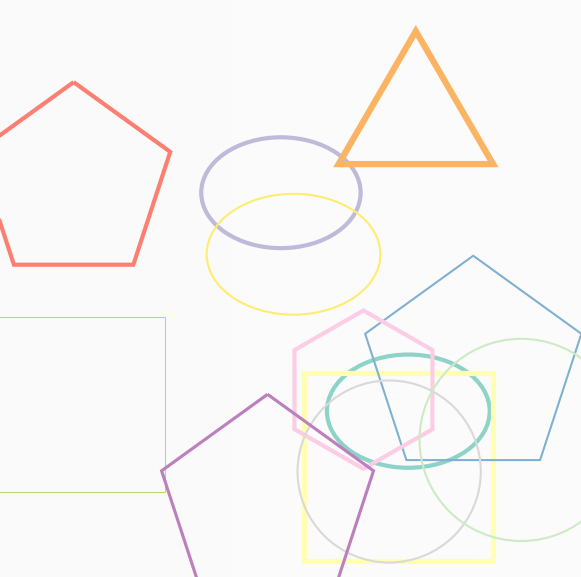[{"shape": "oval", "thickness": 2, "radius": 0.7, "center": [0.702, 0.287]}, {"shape": "square", "thickness": 2.5, "radius": 0.81, "center": [0.686, 0.191]}, {"shape": "oval", "thickness": 2, "radius": 0.69, "center": [0.483, 0.665]}, {"shape": "pentagon", "thickness": 2, "radius": 0.87, "center": [0.127, 0.682]}, {"shape": "pentagon", "thickness": 1, "radius": 0.98, "center": [0.814, 0.361]}, {"shape": "triangle", "thickness": 3, "radius": 0.77, "center": [0.715, 0.792]}, {"shape": "square", "thickness": 0.5, "radius": 0.76, "center": [0.133, 0.299]}, {"shape": "hexagon", "thickness": 2, "radius": 0.69, "center": [0.625, 0.324]}, {"shape": "circle", "thickness": 1, "radius": 0.79, "center": [0.67, 0.183]}, {"shape": "pentagon", "thickness": 1.5, "radius": 0.96, "center": [0.46, 0.125]}, {"shape": "circle", "thickness": 1, "radius": 0.88, "center": [0.897, 0.237]}, {"shape": "oval", "thickness": 1, "radius": 0.75, "center": [0.505, 0.559]}]